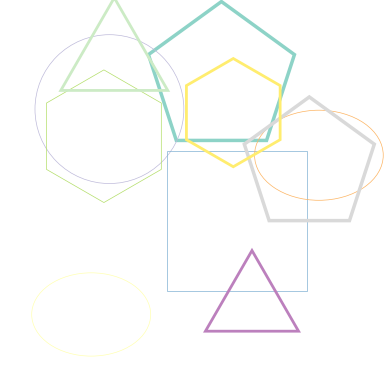[{"shape": "pentagon", "thickness": 2.5, "radius": 1.0, "center": [0.575, 0.797]}, {"shape": "oval", "thickness": 0.5, "radius": 0.77, "center": [0.237, 0.183]}, {"shape": "circle", "thickness": 0.5, "radius": 0.97, "center": [0.284, 0.717]}, {"shape": "square", "thickness": 0.5, "radius": 0.91, "center": [0.616, 0.427]}, {"shape": "oval", "thickness": 0.5, "radius": 0.84, "center": [0.828, 0.597]}, {"shape": "hexagon", "thickness": 0.5, "radius": 0.86, "center": [0.27, 0.646]}, {"shape": "pentagon", "thickness": 2.5, "radius": 0.89, "center": [0.803, 0.571]}, {"shape": "triangle", "thickness": 2, "radius": 0.7, "center": [0.655, 0.21]}, {"shape": "triangle", "thickness": 2, "radius": 0.8, "center": [0.297, 0.845]}, {"shape": "hexagon", "thickness": 2, "radius": 0.7, "center": [0.606, 0.707]}]